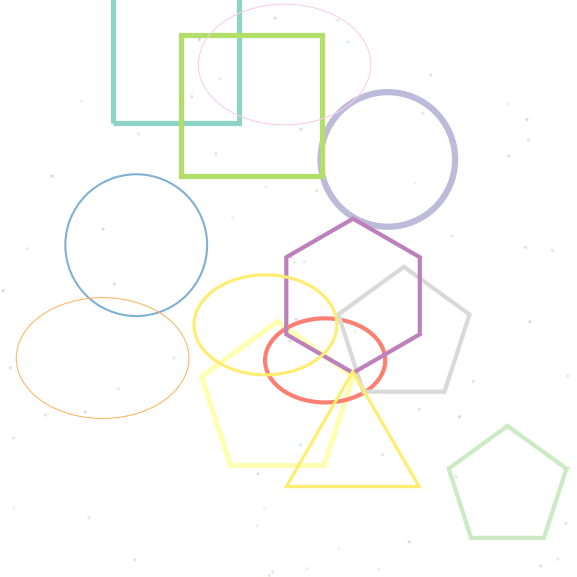[{"shape": "square", "thickness": 2.5, "radius": 0.54, "center": [0.305, 0.895]}, {"shape": "pentagon", "thickness": 2.5, "radius": 0.69, "center": [0.48, 0.305]}, {"shape": "circle", "thickness": 3, "radius": 0.58, "center": [0.672, 0.723]}, {"shape": "oval", "thickness": 2, "radius": 0.52, "center": [0.563, 0.375]}, {"shape": "circle", "thickness": 1, "radius": 0.61, "center": [0.236, 0.575]}, {"shape": "oval", "thickness": 0.5, "radius": 0.75, "center": [0.178, 0.379]}, {"shape": "square", "thickness": 2.5, "radius": 0.61, "center": [0.435, 0.817]}, {"shape": "oval", "thickness": 0.5, "radius": 0.75, "center": [0.493, 0.887]}, {"shape": "pentagon", "thickness": 2, "radius": 0.6, "center": [0.699, 0.418]}, {"shape": "hexagon", "thickness": 2, "radius": 0.67, "center": [0.611, 0.487]}, {"shape": "pentagon", "thickness": 2, "radius": 0.54, "center": [0.879, 0.154]}, {"shape": "triangle", "thickness": 1.5, "radius": 0.66, "center": [0.611, 0.223]}, {"shape": "oval", "thickness": 1.5, "radius": 0.62, "center": [0.46, 0.437]}]